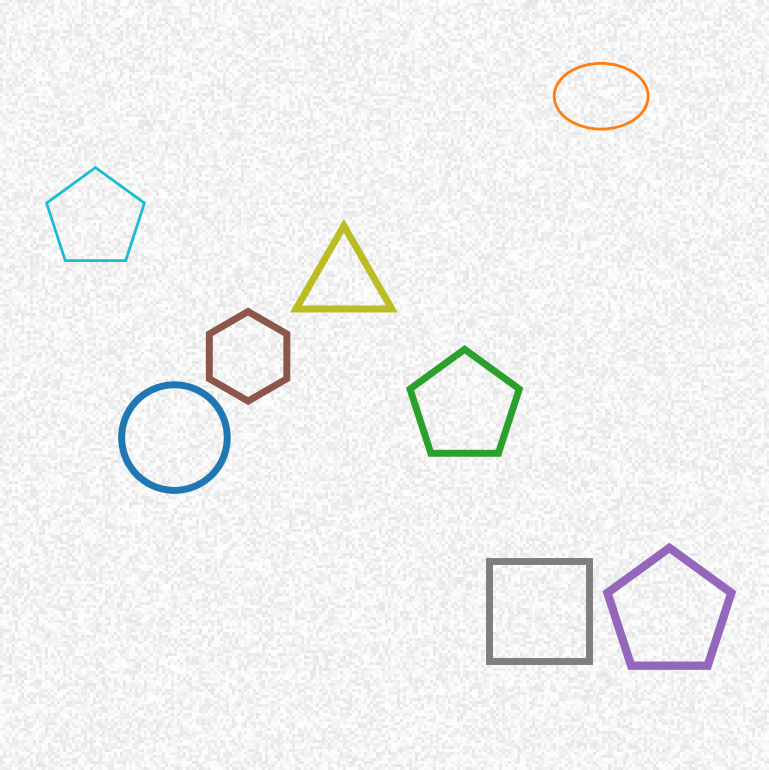[{"shape": "circle", "thickness": 2.5, "radius": 0.34, "center": [0.227, 0.432]}, {"shape": "oval", "thickness": 1, "radius": 0.3, "center": [0.781, 0.875]}, {"shape": "pentagon", "thickness": 2.5, "radius": 0.37, "center": [0.603, 0.472]}, {"shape": "pentagon", "thickness": 3, "radius": 0.42, "center": [0.869, 0.204]}, {"shape": "hexagon", "thickness": 2.5, "radius": 0.29, "center": [0.322, 0.537]}, {"shape": "square", "thickness": 2.5, "radius": 0.32, "center": [0.7, 0.206]}, {"shape": "triangle", "thickness": 2.5, "radius": 0.36, "center": [0.447, 0.635]}, {"shape": "pentagon", "thickness": 1, "radius": 0.33, "center": [0.124, 0.716]}]